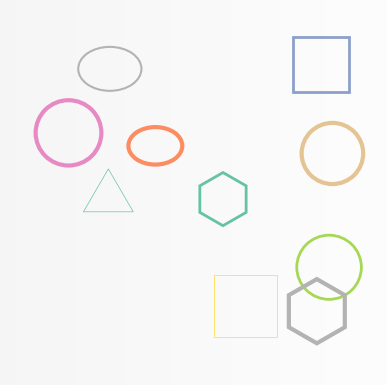[{"shape": "triangle", "thickness": 0.5, "radius": 0.37, "center": [0.28, 0.487]}, {"shape": "hexagon", "thickness": 2, "radius": 0.34, "center": [0.575, 0.483]}, {"shape": "oval", "thickness": 3, "radius": 0.35, "center": [0.401, 0.621]}, {"shape": "square", "thickness": 2, "radius": 0.36, "center": [0.828, 0.833]}, {"shape": "circle", "thickness": 3, "radius": 0.42, "center": [0.177, 0.655]}, {"shape": "circle", "thickness": 2, "radius": 0.42, "center": [0.849, 0.306]}, {"shape": "square", "thickness": 0.5, "radius": 0.41, "center": [0.634, 0.205]}, {"shape": "circle", "thickness": 3, "radius": 0.4, "center": [0.858, 0.601]}, {"shape": "oval", "thickness": 1.5, "radius": 0.41, "center": [0.283, 0.821]}, {"shape": "hexagon", "thickness": 3, "radius": 0.42, "center": [0.818, 0.192]}]